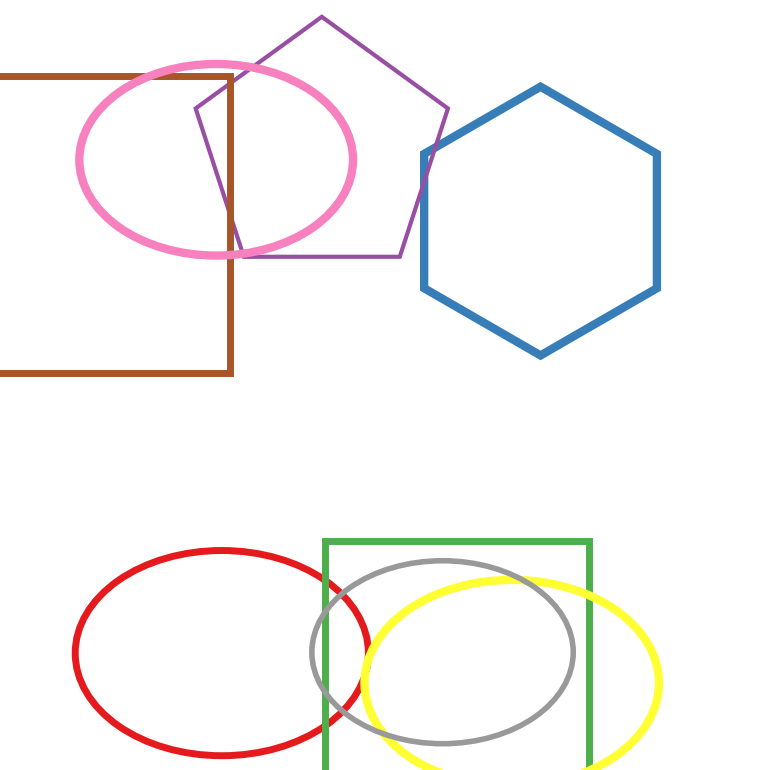[{"shape": "oval", "thickness": 2.5, "radius": 0.95, "center": [0.288, 0.152]}, {"shape": "hexagon", "thickness": 3, "radius": 0.87, "center": [0.702, 0.713]}, {"shape": "square", "thickness": 2.5, "radius": 0.86, "center": [0.594, 0.126]}, {"shape": "pentagon", "thickness": 1.5, "radius": 0.86, "center": [0.418, 0.806]}, {"shape": "oval", "thickness": 3, "radius": 0.96, "center": [0.665, 0.113]}, {"shape": "square", "thickness": 2.5, "radius": 0.97, "center": [0.106, 0.709]}, {"shape": "oval", "thickness": 3, "radius": 0.89, "center": [0.281, 0.793]}, {"shape": "oval", "thickness": 2, "radius": 0.85, "center": [0.575, 0.153]}]